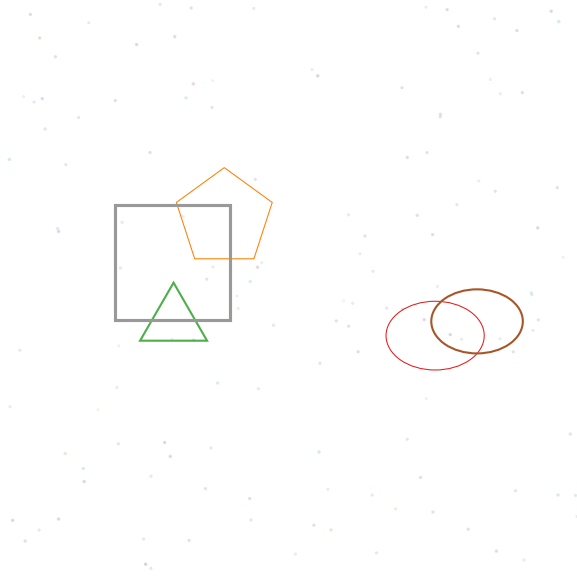[{"shape": "oval", "thickness": 0.5, "radius": 0.43, "center": [0.753, 0.418]}, {"shape": "triangle", "thickness": 1, "radius": 0.33, "center": [0.301, 0.443]}, {"shape": "pentagon", "thickness": 0.5, "radius": 0.44, "center": [0.388, 0.622]}, {"shape": "oval", "thickness": 1, "radius": 0.4, "center": [0.826, 0.443]}, {"shape": "square", "thickness": 1.5, "radius": 0.5, "center": [0.298, 0.545]}]